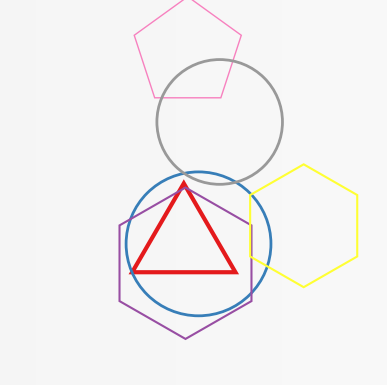[{"shape": "triangle", "thickness": 3, "radius": 0.77, "center": [0.474, 0.37]}, {"shape": "circle", "thickness": 2, "radius": 0.93, "center": [0.512, 0.367]}, {"shape": "hexagon", "thickness": 1.5, "radius": 0.98, "center": [0.479, 0.316]}, {"shape": "hexagon", "thickness": 1.5, "radius": 0.8, "center": [0.784, 0.414]}, {"shape": "pentagon", "thickness": 1, "radius": 0.73, "center": [0.485, 0.863]}, {"shape": "circle", "thickness": 2, "radius": 0.81, "center": [0.567, 0.683]}]